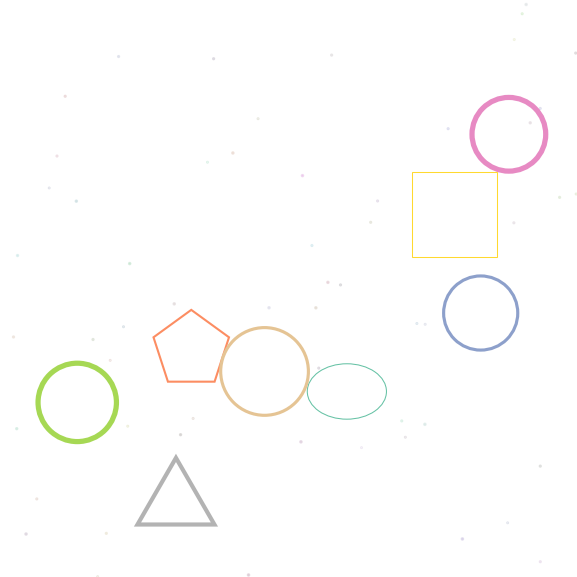[{"shape": "oval", "thickness": 0.5, "radius": 0.34, "center": [0.601, 0.321]}, {"shape": "pentagon", "thickness": 1, "radius": 0.34, "center": [0.331, 0.394]}, {"shape": "circle", "thickness": 1.5, "radius": 0.32, "center": [0.832, 0.457]}, {"shape": "circle", "thickness": 2.5, "radius": 0.32, "center": [0.881, 0.767]}, {"shape": "circle", "thickness": 2.5, "radius": 0.34, "center": [0.134, 0.302]}, {"shape": "square", "thickness": 0.5, "radius": 0.37, "center": [0.787, 0.628]}, {"shape": "circle", "thickness": 1.5, "radius": 0.38, "center": [0.458, 0.356]}, {"shape": "triangle", "thickness": 2, "radius": 0.38, "center": [0.305, 0.129]}]